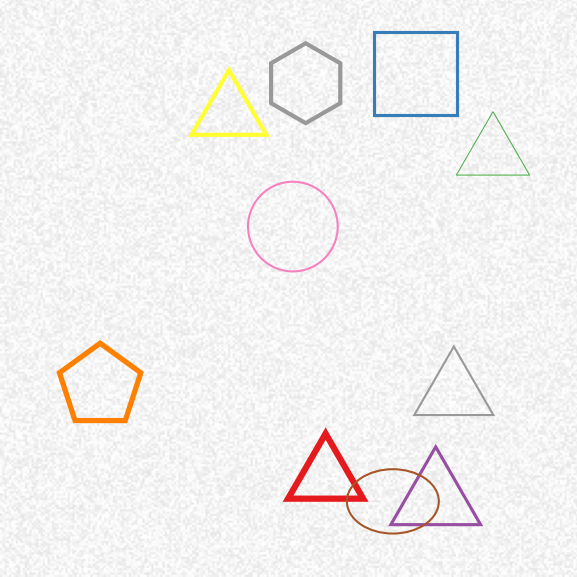[{"shape": "triangle", "thickness": 3, "radius": 0.38, "center": [0.564, 0.173]}, {"shape": "square", "thickness": 1.5, "radius": 0.36, "center": [0.72, 0.872]}, {"shape": "triangle", "thickness": 0.5, "radius": 0.37, "center": [0.854, 0.733]}, {"shape": "triangle", "thickness": 1.5, "radius": 0.45, "center": [0.754, 0.136]}, {"shape": "pentagon", "thickness": 2.5, "radius": 0.37, "center": [0.173, 0.331]}, {"shape": "triangle", "thickness": 2, "radius": 0.37, "center": [0.397, 0.803]}, {"shape": "oval", "thickness": 1, "radius": 0.4, "center": [0.68, 0.131]}, {"shape": "circle", "thickness": 1, "radius": 0.39, "center": [0.507, 0.607]}, {"shape": "triangle", "thickness": 1, "radius": 0.4, "center": [0.786, 0.32]}, {"shape": "hexagon", "thickness": 2, "radius": 0.35, "center": [0.529, 0.855]}]